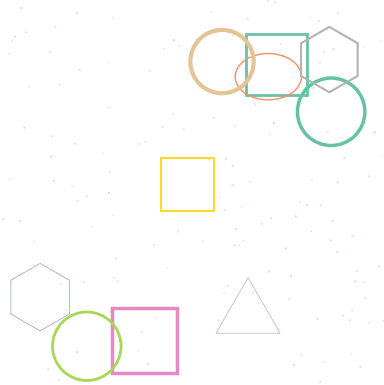[{"shape": "circle", "thickness": 2.5, "radius": 0.44, "center": [0.86, 0.71]}, {"shape": "square", "thickness": 2, "radius": 0.4, "center": [0.718, 0.832]}, {"shape": "oval", "thickness": 1, "radius": 0.43, "center": [0.697, 0.801]}, {"shape": "hexagon", "thickness": 0.5, "radius": 0.44, "center": [0.104, 0.228]}, {"shape": "square", "thickness": 2.5, "radius": 0.42, "center": [0.375, 0.115]}, {"shape": "circle", "thickness": 2, "radius": 0.45, "center": [0.225, 0.101]}, {"shape": "square", "thickness": 1.5, "radius": 0.34, "center": [0.487, 0.521]}, {"shape": "circle", "thickness": 3, "radius": 0.41, "center": [0.577, 0.84]}, {"shape": "triangle", "thickness": 0.5, "radius": 0.48, "center": [0.644, 0.183]}, {"shape": "hexagon", "thickness": 1.5, "radius": 0.42, "center": [0.855, 0.845]}]